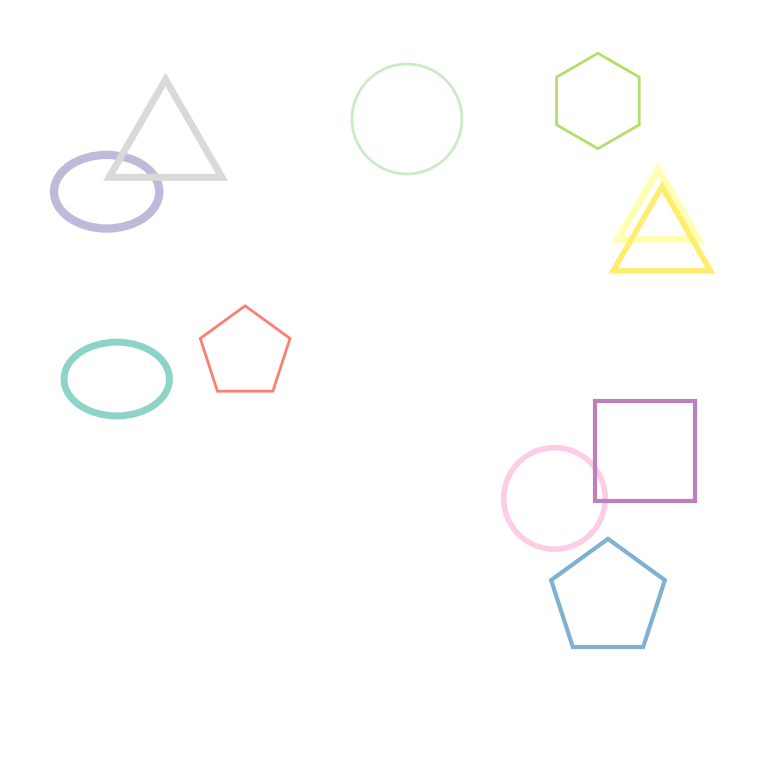[{"shape": "oval", "thickness": 2.5, "radius": 0.34, "center": [0.152, 0.508]}, {"shape": "triangle", "thickness": 2.5, "radius": 0.3, "center": [0.855, 0.719]}, {"shape": "oval", "thickness": 3, "radius": 0.34, "center": [0.139, 0.751]}, {"shape": "pentagon", "thickness": 1, "radius": 0.31, "center": [0.318, 0.542]}, {"shape": "pentagon", "thickness": 1.5, "radius": 0.39, "center": [0.79, 0.223]}, {"shape": "hexagon", "thickness": 1, "radius": 0.31, "center": [0.776, 0.869]}, {"shape": "circle", "thickness": 2, "radius": 0.33, "center": [0.72, 0.353]}, {"shape": "triangle", "thickness": 2.5, "radius": 0.42, "center": [0.215, 0.812]}, {"shape": "square", "thickness": 1.5, "radius": 0.32, "center": [0.838, 0.414]}, {"shape": "circle", "thickness": 1, "radius": 0.36, "center": [0.529, 0.845]}, {"shape": "triangle", "thickness": 2, "radius": 0.36, "center": [0.86, 0.685]}]